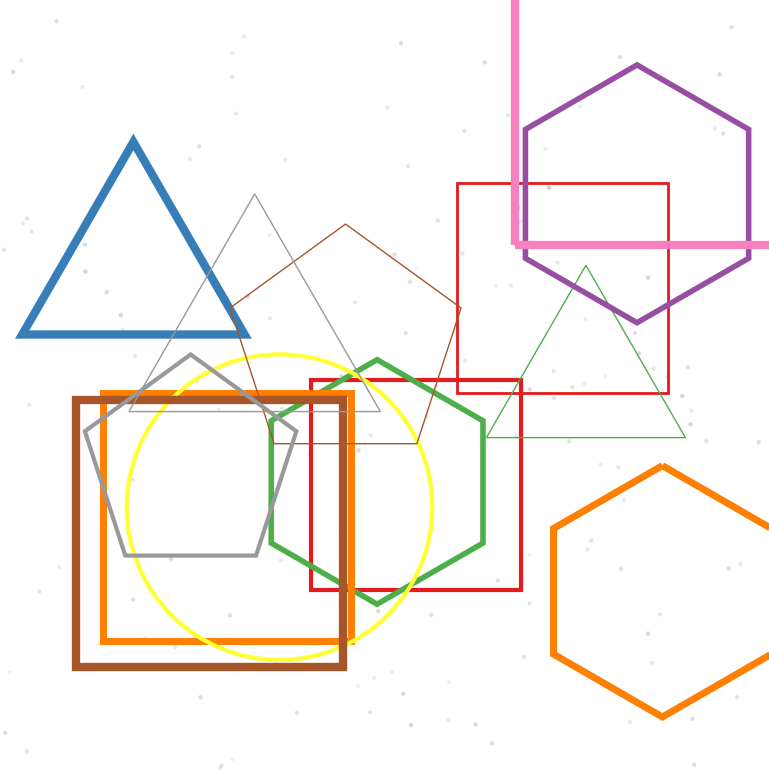[{"shape": "square", "thickness": 1.5, "radius": 0.68, "center": [0.54, 0.37]}, {"shape": "square", "thickness": 1, "radius": 0.68, "center": [0.731, 0.626]}, {"shape": "triangle", "thickness": 3, "radius": 0.83, "center": [0.173, 0.649]}, {"shape": "hexagon", "thickness": 2, "radius": 0.79, "center": [0.49, 0.374]}, {"shape": "triangle", "thickness": 0.5, "radius": 0.75, "center": [0.761, 0.506]}, {"shape": "hexagon", "thickness": 2, "radius": 0.84, "center": [0.827, 0.748]}, {"shape": "hexagon", "thickness": 2.5, "radius": 0.82, "center": [0.86, 0.232]}, {"shape": "square", "thickness": 2.5, "radius": 0.81, "center": [0.294, 0.328]}, {"shape": "circle", "thickness": 1.5, "radius": 0.99, "center": [0.363, 0.341]}, {"shape": "pentagon", "thickness": 0.5, "radius": 0.79, "center": [0.449, 0.551]}, {"shape": "square", "thickness": 3, "radius": 0.87, "center": [0.273, 0.307]}, {"shape": "square", "thickness": 3, "radius": 0.97, "center": [0.864, 0.876]}, {"shape": "pentagon", "thickness": 1.5, "radius": 0.72, "center": [0.248, 0.395]}, {"shape": "triangle", "thickness": 0.5, "radius": 0.94, "center": [0.331, 0.56]}]